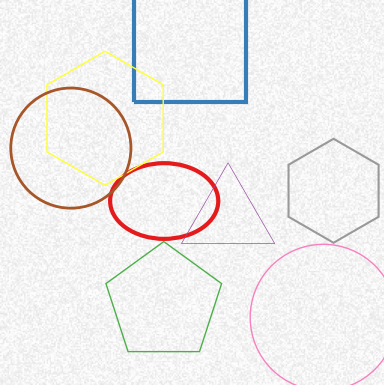[{"shape": "oval", "thickness": 3, "radius": 0.7, "center": [0.426, 0.478]}, {"shape": "square", "thickness": 3, "radius": 0.73, "center": [0.493, 0.881]}, {"shape": "pentagon", "thickness": 1, "radius": 0.79, "center": [0.425, 0.215]}, {"shape": "triangle", "thickness": 0.5, "radius": 0.7, "center": [0.592, 0.437]}, {"shape": "hexagon", "thickness": 1, "radius": 0.87, "center": [0.273, 0.693]}, {"shape": "circle", "thickness": 2, "radius": 0.78, "center": [0.184, 0.615]}, {"shape": "circle", "thickness": 1, "radius": 0.95, "center": [0.84, 0.175]}, {"shape": "hexagon", "thickness": 1.5, "radius": 0.68, "center": [0.866, 0.504]}]